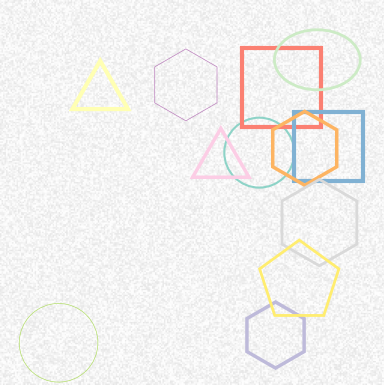[{"shape": "circle", "thickness": 1.5, "radius": 0.45, "center": [0.673, 0.604]}, {"shape": "triangle", "thickness": 3, "radius": 0.42, "center": [0.26, 0.758]}, {"shape": "hexagon", "thickness": 2.5, "radius": 0.43, "center": [0.716, 0.13]}, {"shape": "square", "thickness": 3, "radius": 0.51, "center": [0.731, 0.774]}, {"shape": "square", "thickness": 3, "radius": 0.45, "center": [0.854, 0.621]}, {"shape": "hexagon", "thickness": 2.5, "radius": 0.48, "center": [0.792, 0.615]}, {"shape": "circle", "thickness": 0.5, "radius": 0.51, "center": [0.152, 0.11]}, {"shape": "triangle", "thickness": 2.5, "radius": 0.42, "center": [0.574, 0.582]}, {"shape": "hexagon", "thickness": 2, "radius": 0.56, "center": [0.83, 0.422]}, {"shape": "hexagon", "thickness": 0.5, "radius": 0.47, "center": [0.483, 0.78]}, {"shape": "oval", "thickness": 2, "radius": 0.56, "center": [0.824, 0.845]}, {"shape": "pentagon", "thickness": 2, "radius": 0.54, "center": [0.777, 0.268]}]